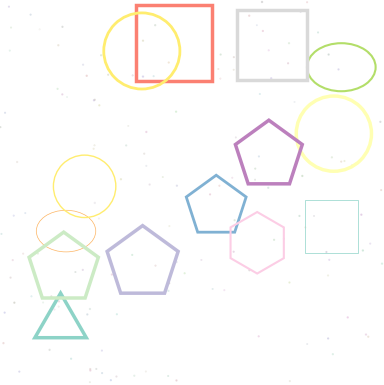[{"shape": "square", "thickness": 0.5, "radius": 0.35, "center": [0.86, 0.412]}, {"shape": "triangle", "thickness": 2.5, "radius": 0.39, "center": [0.157, 0.161]}, {"shape": "circle", "thickness": 2.5, "radius": 0.49, "center": [0.867, 0.653]}, {"shape": "pentagon", "thickness": 2.5, "radius": 0.48, "center": [0.37, 0.317]}, {"shape": "square", "thickness": 2.5, "radius": 0.49, "center": [0.453, 0.888]}, {"shape": "pentagon", "thickness": 2, "radius": 0.41, "center": [0.562, 0.463]}, {"shape": "oval", "thickness": 0.5, "radius": 0.39, "center": [0.172, 0.4]}, {"shape": "oval", "thickness": 1.5, "radius": 0.45, "center": [0.887, 0.825]}, {"shape": "hexagon", "thickness": 1.5, "radius": 0.4, "center": [0.668, 0.369]}, {"shape": "square", "thickness": 2.5, "radius": 0.45, "center": [0.707, 0.884]}, {"shape": "pentagon", "thickness": 2.5, "radius": 0.46, "center": [0.698, 0.596]}, {"shape": "pentagon", "thickness": 2.5, "radius": 0.47, "center": [0.165, 0.302]}, {"shape": "circle", "thickness": 1, "radius": 0.41, "center": [0.22, 0.516]}, {"shape": "circle", "thickness": 2, "radius": 0.49, "center": [0.368, 0.868]}]